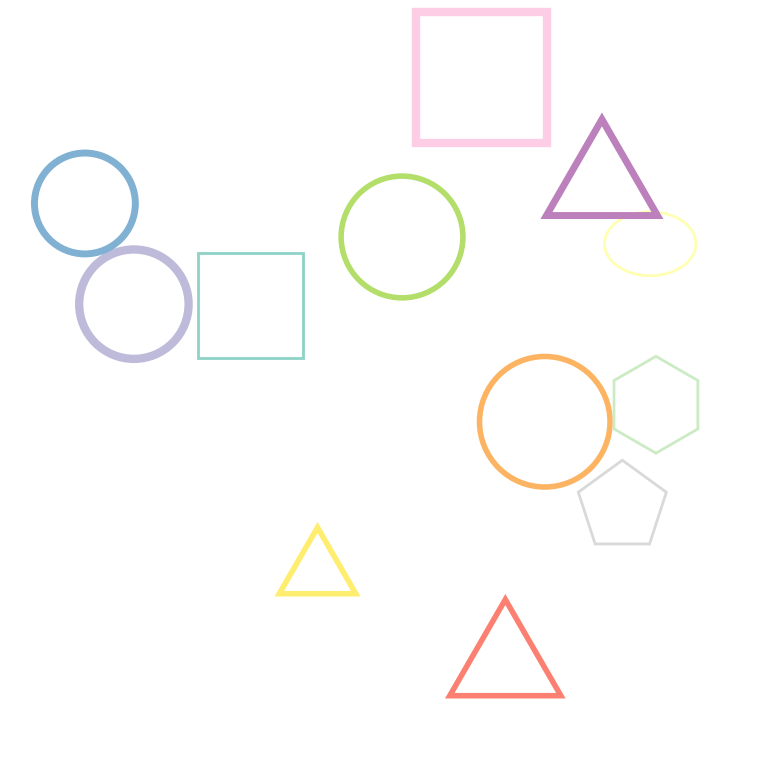[{"shape": "square", "thickness": 1, "radius": 0.34, "center": [0.325, 0.603]}, {"shape": "oval", "thickness": 1, "radius": 0.3, "center": [0.844, 0.683]}, {"shape": "circle", "thickness": 3, "radius": 0.36, "center": [0.174, 0.605]}, {"shape": "triangle", "thickness": 2, "radius": 0.42, "center": [0.656, 0.138]}, {"shape": "circle", "thickness": 2.5, "radius": 0.33, "center": [0.11, 0.736]}, {"shape": "circle", "thickness": 2, "radius": 0.42, "center": [0.708, 0.452]}, {"shape": "circle", "thickness": 2, "radius": 0.4, "center": [0.522, 0.692]}, {"shape": "square", "thickness": 3, "radius": 0.43, "center": [0.625, 0.9]}, {"shape": "pentagon", "thickness": 1, "radius": 0.3, "center": [0.808, 0.342]}, {"shape": "triangle", "thickness": 2.5, "radius": 0.42, "center": [0.782, 0.762]}, {"shape": "hexagon", "thickness": 1, "radius": 0.31, "center": [0.852, 0.474]}, {"shape": "triangle", "thickness": 2, "radius": 0.29, "center": [0.412, 0.258]}]